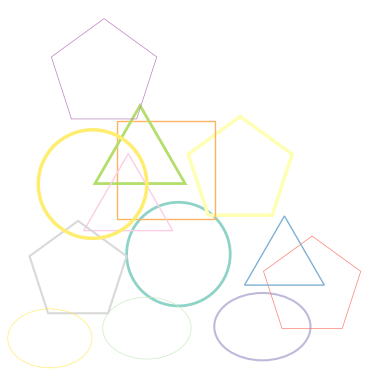[{"shape": "circle", "thickness": 2, "radius": 0.67, "center": [0.463, 0.34]}, {"shape": "pentagon", "thickness": 2.5, "radius": 0.71, "center": [0.624, 0.556]}, {"shape": "oval", "thickness": 1.5, "radius": 0.62, "center": [0.681, 0.152]}, {"shape": "pentagon", "thickness": 0.5, "radius": 0.66, "center": [0.811, 0.254]}, {"shape": "triangle", "thickness": 1, "radius": 0.6, "center": [0.739, 0.319]}, {"shape": "square", "thickness": 1, "radius": 0.64, "center": [0.432, 0.559]}, {"shape": "triangle", "thickness": 2, "radius": 0.68, "center": [0.364, 0.591]}, {"shape": "triangle", "thickness": 1, "radius": 0.67, "center": [0.333, 0.468]}, {"shape": "pentagon", "thickness": 1.5, "radius": 0.66, "center": [0.203, 0.294]}, {"shape": "pentagon", "thickness": 0.5, "radius": 0.72, "center": [0.27, 0.808]}, {"shape": "oval", "thickness": 0.5, "radius": 0.57, "center": [0.382, 0.148]}, {"shape": "oval", "thickness": 0.5, "radius": 0.55, "center": [0.13, 0.121]}, {"shape": "circle", "thickness": 2.5, "radius": 0.71, "center": [0.24, 0.522]}]